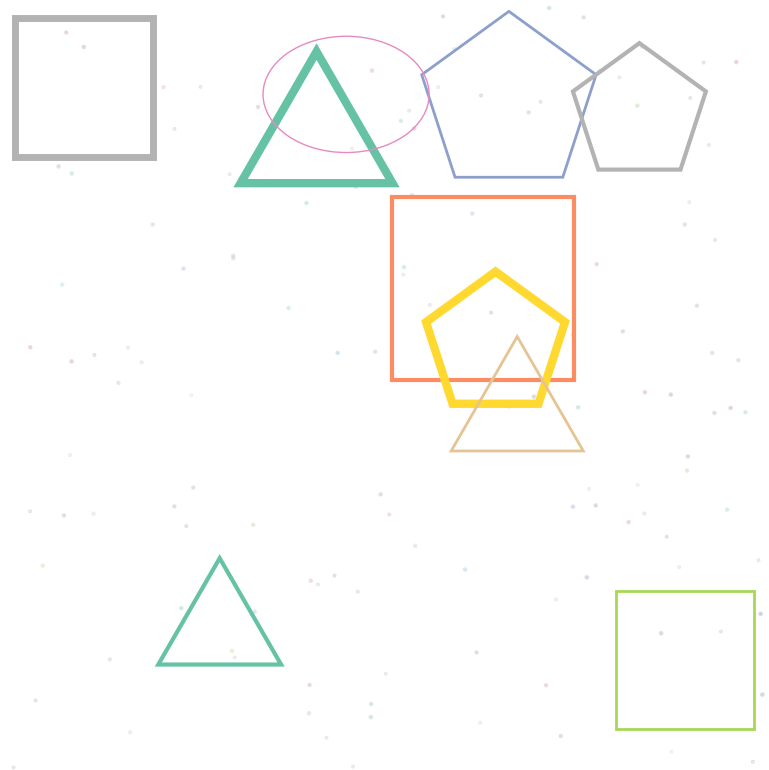[{"shape": "triangle", "thickness": 3, "radius": 0.57, "center": [0.411, 0.819]}, {"shape": "triangle", "thickness": 1.5, "radius": 0.46, "center": [0.285, 0.183]}, {"shape": "square", "thickness": 1.5, "radius": 0.59, "center": [0.627, 0.625]}, {"shape": "pentagon", "thickness": 1, "radius": 0.6, "center": [0.661, 0.866]}, {"shape": "oval", "thickness": 0.5, "radius": 0.54, "center": [0.449, 0.877]}, {"shape": "square", "thickness": 1, "radius": 0.45, "center": [0.889, 0.143]}, {"shape": "pentagon", "thickness": 3, "radius": 0.47, "center": [0.644, 0.552]}, {"shape": "triangle", "thickness": 1, "radius": 0.5, "center": [0.672, 0.464]}, {"shape": "square", "thickness": 2.5, "radius": 0.45, "center": [0.109, 0.887]}, {"shape": "pentagon", "thickness": 1.5, "radius": 0.45, "center": [0.83, 0.853]}]